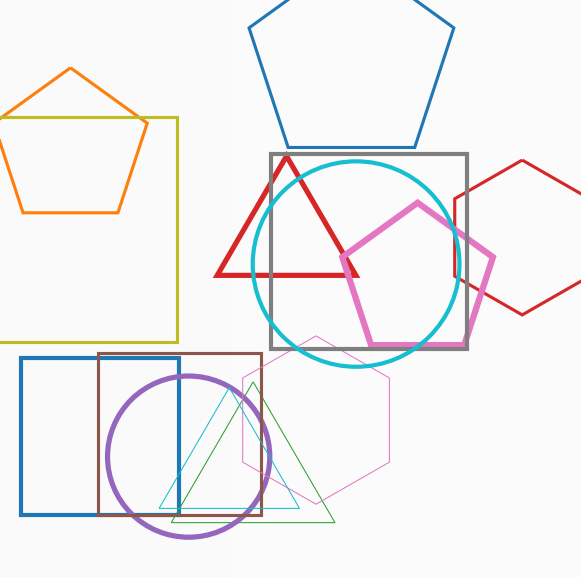[{"shape": "pentagon", "thickness": 1.5, "radius": 0.93, "center": [0.605, 0.894]}, {"shape": "square", "thickness": 2, "radius": 0.68, "center": [0.172, 0.244]}, {"shape": "pentagon", "thickness": 1.5, "radius": 0.69, "center": [0.121, 0.743]}, {"shape": "triangle", "thickness": 0.5, "radius": 0.81, "center": [0.436, 0.175]}, {"shape": "triangle", "thickness": 2.5, "radius": 0.69, "center": [0.493, 0.591]}, {"shape": "hexagon", "thickness": 1.5, "radius": 0.67, "center": [0.898, 0.588]}, {"shape": "circle", "thickness": 2.5, "radius": 0.7, "center": [0.325, 0.208]}, {"shape": "square", "thickness": 1.5, "radius": 0.7, "center": [0.309, 0.248]}, {"shape": "hexagon", "thickness": 0.5, "radius": 0.73, "center": [0.544, 0.272]}, {"shape": "pentagon", "thickness": 3, "radius": 0.68, "center": [0.719, 0.512]}, {"shape": "square", "thickness": 2, "radius": 0.84, "center": [0.634, 0.564]}, {"shape": "square", "thickness": 1.5, "radius": 0.98, "center": [0.109, 0.602]}, {"shape": "triangle", "thickness": 0.5, "radius": 0.7, "center": [0.394, 0.189]}, {"shape": "circle", "thickness": 2, "radius": 0.89, "center": [0.613, 0.542]}]